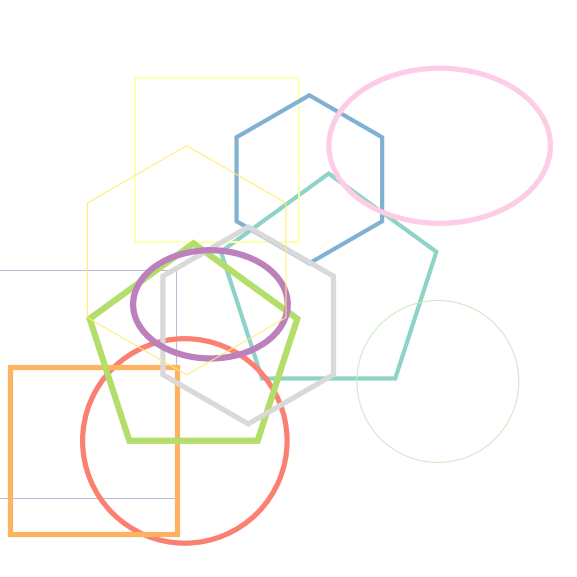[{"shape": "pentagon", "thickness": 2, "radius": 0.98, "center": [0.569, 0.502]}, {"shape": "square", "thickness": 1, "radius": 0.71, "center": [0.376, 0.722]}, {"shape": "square", "thickness": 0.5, "radius": 0.98, "center": [0.107, 0.334]}, {"shape": "circle", "thickness": 2.5, "radius": 0.89, "center": [0.32, 0.236]}, {"shape": "hexagon", "thickness": 2, "radius": 0.73, "center": [0.536, 0.689]}, {"shape": "square", "thickness": 2.5, "radius": 0.72, "center": [0.162, 0.218]}, {"shape": "pentagon", "thickness": 3, "radius": 0.95, "center": [0.335, 0.389]}, {"shape": "oval", "thickness": 2.5, "radius": 0.96, "center": [0.761, 0.747]}, {"shape": "hexagon", "thickness": 2.5, "radius": 0.85, "center": [0.43, 0.436]}, {"shape": "oval", "thickness": 3, "radius": 0.67, "center": [0.364, 0.472]}, {"shape": "circle", "thickness": 0.5, "radius": 0.7, "center": [0.758, 0.339]}, {"shape": "hexagon", "thickness": 0.5, "radius": 0.99, "center": [0.323, 0.548]}]